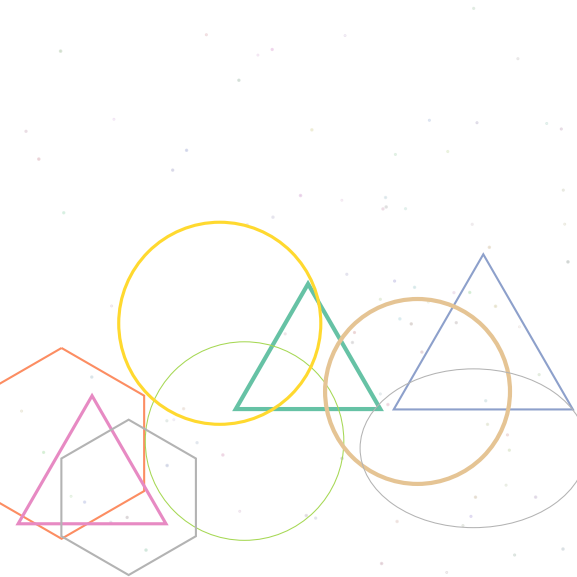[{"shape": "triangle", "thickness": 2, "radius": 0.72, "center": [0.533, 0.363]}, {"shape": "hexagon", "thickness": 1, "radius": 0.83, "center": [0.107, 0.231]}, {"shape": "triangle", "thickness": 1, "radius": 0.9, "center": [0.837, 0.38]}, {"shape": "triangle", "thickness": 1.5, "radius": 0.74, "center": [0.159, 0.166]}, {"shape": "circle", "thickness": 0.5, "radius": 0.86, "center": [0.423, 0.235]}, {"shape": "circle", "thickness": 1.5, "radius": 0.87, "center": [0.381, 0.439]}, {"shape": "circle", "thickness": 2, "radius": 0.8, "center": [0.723, 0.321]}, {"shape": "oval", "thickness": 0.5, "radius": 0.98, "center": [0.82, 0.223]}, {"shape": "hexagon", "thickness": 1, "radius": 0.67, "center": [0.223, 0.138]}]